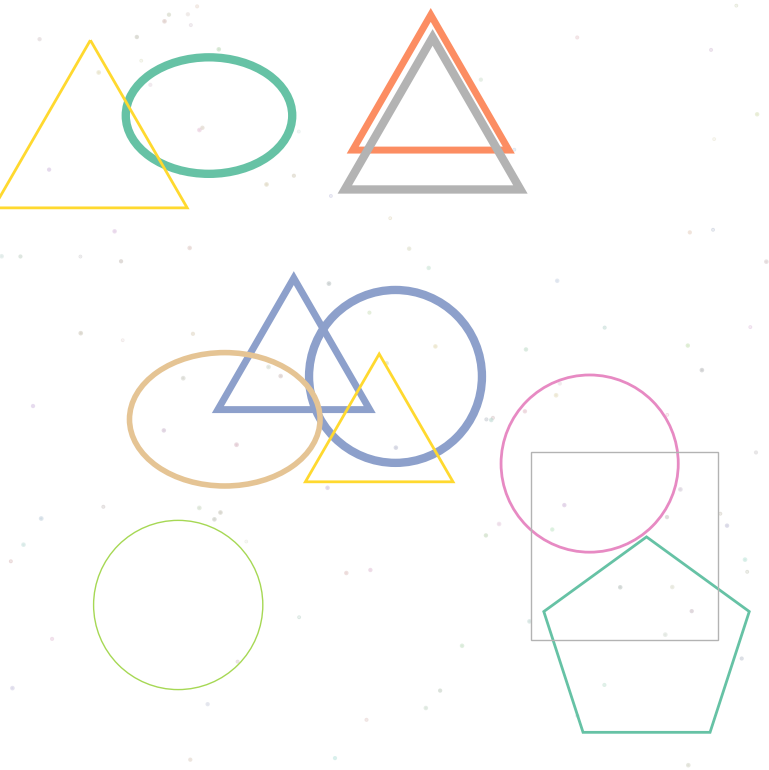[{"shape": "pentagon", "thickness": 1, "radius": 0.7, "center": [0.84, 0.162]}, {"shape": "oval", "thickness": 3, "radius": 0.54, "center": [0.271, 0.85]}, {"shape": "triangle", "thickness": 2.5, "radius": 0.59, "center": [0.559, 0.864]}, {"shape": "circle", "thickness": 3, "radius": 0.56, "center": [0.514, 0.511]}, {"shape": "triangle", "thickness": 2.5, "radius": 0.57, "center": [0.382, 0.525]}, {"shape": "circle", "thickness": 1, "radius": 0.58, "center": [0.766, 0.398]}, {"shape": "circle", "thickness": 0.5, "radius": 0.55, "center": [0.231, 0.214]}, {"shape": "triangle", "thickness": 1, "radius": 0.73, "center": [0.117, 0.803]}, {"shape": "triangle", "thickness": 1, "radius": 0.55, "center": [0.492, 0.43]}, {"shape": "oval", "thickness": 2, "radius": 0.62, "center": [0.292, 0.455]}, {"shape": "square", "thickness": 0.5, "radius": 0.61, "center": [0.811, 0.291]}, {"shape": "triangle", "thickness": 3, "radius": 0.66, "center": [0.562, 0.82]}]